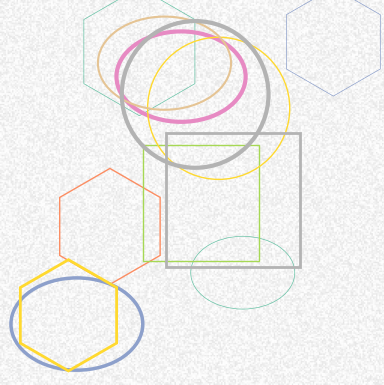[{"shape": "oval", "thickness": 0.5, "radius": 0.68, "center": [0.63, 0.292]}, {"shape": "hexagon", "thickness": 0.5, "radius": 0.83, "center": [0.362, 0.866]}, {"shape": "hexagon", "thickness": 1, "radius": 0.75, "center": [0.286, 0.412]}, {"shape": "oval", "thickness": 2.5, "radius": 0.86, "center": [0.2, 0.158]}, {"shape": "hexagon", "thickness": 0.5, "radius": 0.7, "center": [0.866, 0.891]}, {"shape": "oval", "thickness": 3, "radius": 0.84, "center": [0.47, 0.801]}, {"shape": "square", "thickness": 1, "radius": 0.76, "center": [0.522, 0.473]}, {"shape": "hexagon", "thickness": 2, "radius": 0.72, "center": [0.178, 0.181]}, {"shape": "circle", "thickness": 1, "radius": 0.92, "center": [0.568, 0.719]}, {"shape": "oval", "thickness": 1.5, "radius": 0.86, "center": [0.427, 0.836]}, {"shape": "square", "thickness": 2, "radius": 0.87, "center": [0.605, 0.48]}, {"shape": "circle", "thickness": 3, "radius": 0.95, "center": [0.507, 0.755]}]